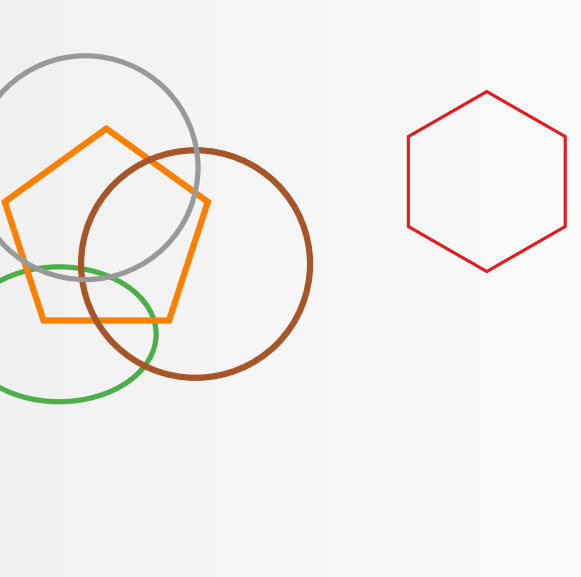[{"shape": "hexagon", "thickness": 1.5, "radius": 0.78, "center": [0.837, 0.685]}, {"shape": "oval", "thickness": 2.5, "radius": 0.83, "center": [0.102, 0.42]}, {"shape": "pentagon", "thickness": 3, "radius": 0.92, "center": [0.183, 0.593]}, {"shape": "circle", "thickness": 3, "radius": 0.98, "center": [0.336, 0.542]}, {"shape": "circle", "thickness": 2.5, "radius": 0.97, "center": [0.147, 0.709]}]